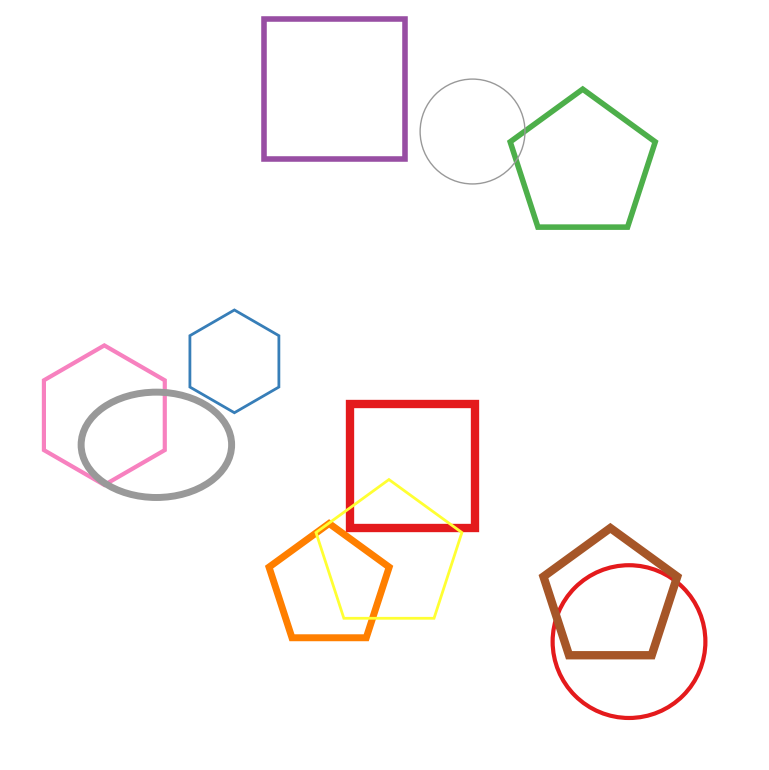[{"shape": "circle", "thickness": 1.5, "radius": 0.5, "center": [0.817, 0.167]}, {"shape": "square", "thickness": 3, "radius": 0.4, "center": [0.536, 0.394]}, {"shape": "hexagon", "thickness": 1, "radius": 0.33, "center": [0.304, 0.531]}, {"shape": "pentagon", "thickness": 2, "radius": 0.5, "center": [0.757, 0.785]}, {"shape": "square", "thickness": 2, "radius": 0.46, "center": [0.434, 0.885]}, {"shape": "pentagon", "thickness": 2.5, "radius": 0.41, "center": [0.427, 0.238]}, {"shape": "pentagon", "thickness": 1, "radius": 0.5, "center": [0.505, 0.278]}, {"shape": "pentagon", "thickness": 3, "radius": 0.46, "center": [0.793, 0.223]}, {"shape": "hexagon", "thickness": 1.5, "radius": 0.45, "center": [0.136, 0.461]}, {"shape": "oval", "thickness": 2.5, "radius": 0.49, "center": [0.203, 0.422]}, {"shape": "circle", "thickness": 0.5, "radius": 0.34, "center": [0.614, 0.829]}]